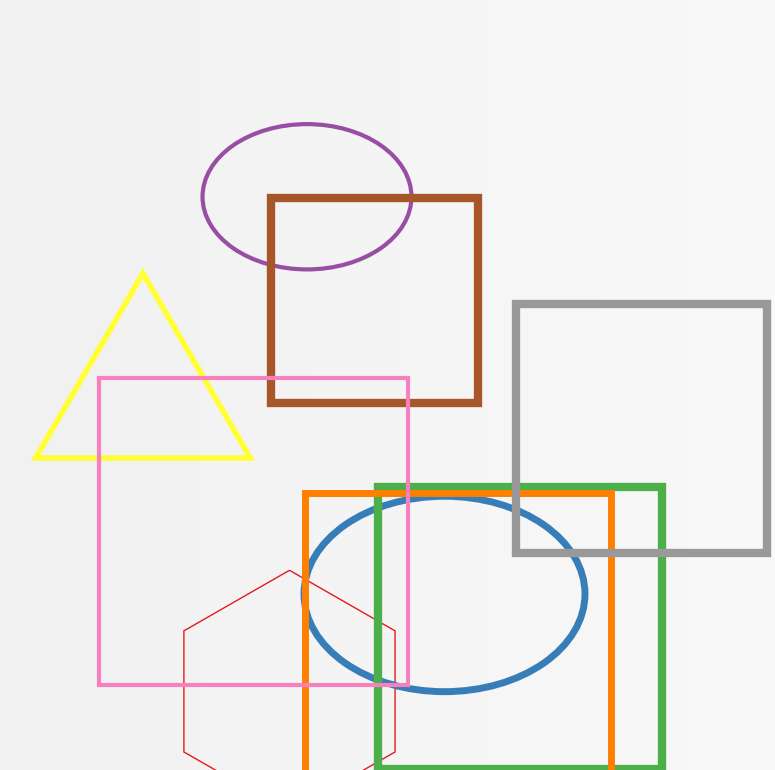[{"shape": "hexagon", "thickness": 0.5, "radius": 0.79, "center": [0.374, 0.102]}, {"shape": "oval", "thickness": 2.5, "radius": 0.91, "center": [0.574, 0.229]}, {"shape": "square", "thickness": 3, "radius": 0.92, "center": [0.671, 0.184]}, {"shape": "oval", "thickness": 1.5, "radius": 0.67, "center": [0.396, 0.744]}, {"shape": "square", "thickness": 2.5, "radius": 0.99, "center": [0.591, 0.163]}, {"shape": "triangle", "thickness": 2, "radius": 0.8, "center": [0.184, 0.485]}, {"shape": "square", "thickness": 3, "radius": 0.67, "center": [0.483, 0.61]}, {"shape": "square", "thickness": 1.5, "radius": 1.0, "center": [0.327, 0.31]}, {"shape": "square", "thickness": 3, "radius": 0.81, "center": [0.828, 0.443]}]